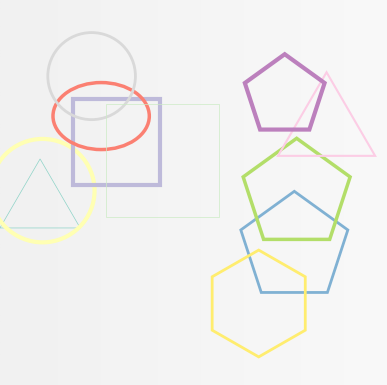[{"shape": "triangle", "thickness": 0.5, "radius": 0.6, "center": [0.103, 0.468]}, {"shape": "circle", "thickness": 3, "radius": 0.67, "center": [0.11, 0.505]}, {"shape": "square", "thickness": 3, "radius": 0.56, "center": [0.3, 0.632]}, {"shape": "oval", "thickness": 2.5, "radius": 0.62, "center": [0.261, 0.699]}, {"shape": "pentagon", "thickness": 2, "radius": 0.73, "center": [0.76, 0.358]}, {"shape": "pentagon", "thickness": 2.5, "radius": 0.73, "center": [0.766, 0.496]}, {"shape": "triangle", "thickness": 1.5, "radius": 0.72, "center": [0.843, 0.668]}, {"shape": "circle", "thickness": 2, "radius": 0.57, "center": [0.236, 0.802]}, {"shape": "pentagon", "thickness": 3, "radius": 0.54, "center": [0.735, 0.751]}, {"shape": "square", "thickness": 0.5, "radius": 0.73, "center": [0.42, 0.582]}, {"shape": "hexagon", "thickness": 2, "radius": 0.69, "center": [0.668, 0.212]}]